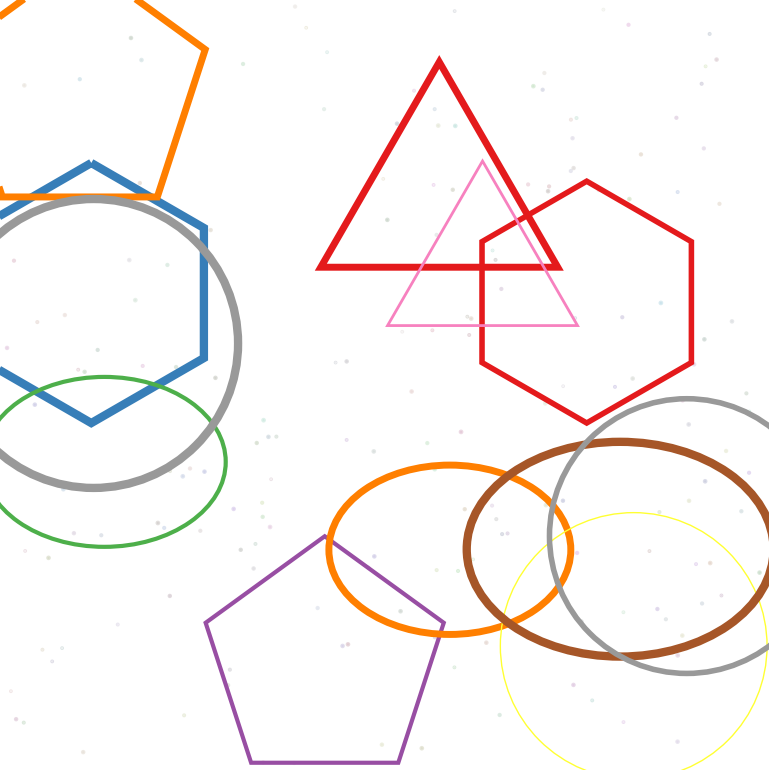[{"shape": "triangle", "thickness": 2.5, "radius": 0.89, "center": [0.57, 0.742]}, {"shape": "hexagon", "thickness": 2, "radius": 0.78, "center": [0.762, 0.608]}, {"shape": "hexagon", "thickness": 3, "radius": 0.84, "center": [0.119, 0.619]}, {"shape": "oval", "thickness": 1.5, "radius": 0.79, "center": [0.136, 0.4]}, {"shape": "pentagon", "thickness": 1.5, "radius": 0.81, "center": [0.422, 0.141]}, {"shape": "pentagon", "thickness": 2.5, "radius": 0.86, "center": [0.104, 0.883]}, {"shape": "oval", "thickness": 2.5, "radius": 0.79, "center": [0.584, 0.286]}, {"shape": "circle", "thickness": 0.5, "radius": 0.87, "center": [0.823, 0.161]}, {"shape": "oval", "thickness": 3, "radius": 1.0, "center": [0.805, 0.287]}, {"shape": "triangle", "thickness": 1, "radius": 0.71, "center": [0.627, 0.648]}, {"shape": "circle", "thickness": 3, "radius": 0.94, "center": [0.122, 0.554]}, {"shape": "circle", "thickness": 2, "radius": 0.89, "center": [0.892, 0.304]}]